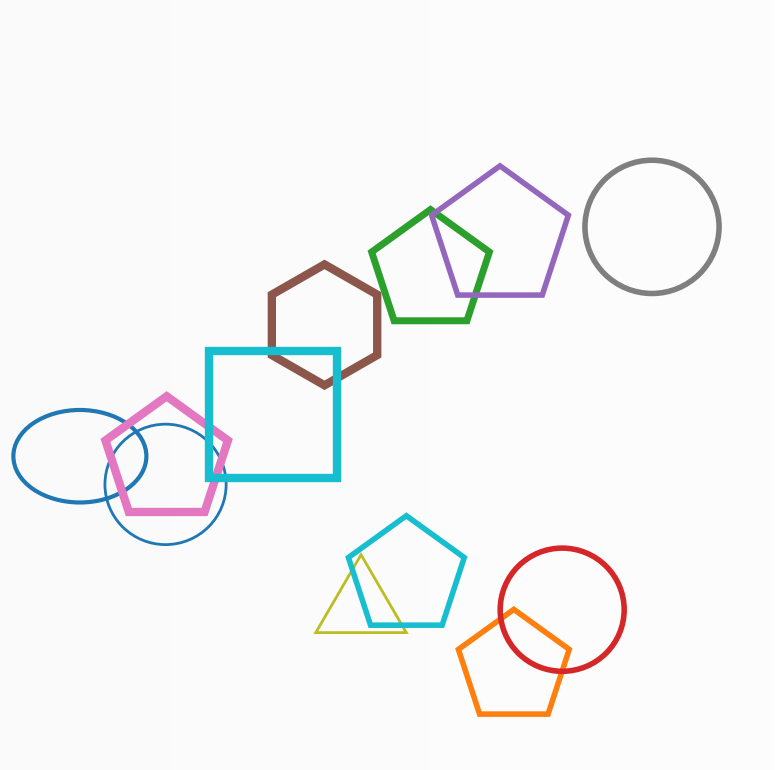[{"shape": "oval", "thickness": 1.5, "radius": 0.43, "center": [0.103, 0.407]}, {"shape": "circle", "thickness": 1, "radius": 0.39, "center": [0.214, 0.371]}, {"shape": "pentagon", "thickness": 2, "radius": 0.38, "center": [0.663, 0.133]}, {"shape": "pentagon", "thickness": 2.5, "radius": 0.4, "center": [0.556, 0.648]}, {"shape": "circle", "thickness": 2, "radius": 0.4, "center": [0.725, 0.208]}, {"shape": "pentagon", "thickness": 2, "radius": 0.46, "center": [0.645, 0.692]}, {"shape": "hexagon", "thickness": 3, "radius": 0.39, "center": [0.419, 0.578]}, {"shape": "pentagon", "thickness": 3, "radius": 0.42, "center": [0.215, 0.402]}, {"shape": "circle", "thickness": 2, "radius": 0.43, "center": [0.841, 0.705]}, {"shape": "triangle", "thickness": 1, "radius": 0.34, "center": [0.466, 0.212]}, {"shape": "pentagon", "thickness": 2, "radius": 0.39, "center": [0.524, 0.252]}, {"shape": "square", "thickness": 3, "radius": 0.41, "center": [0.352, 0.462]}]